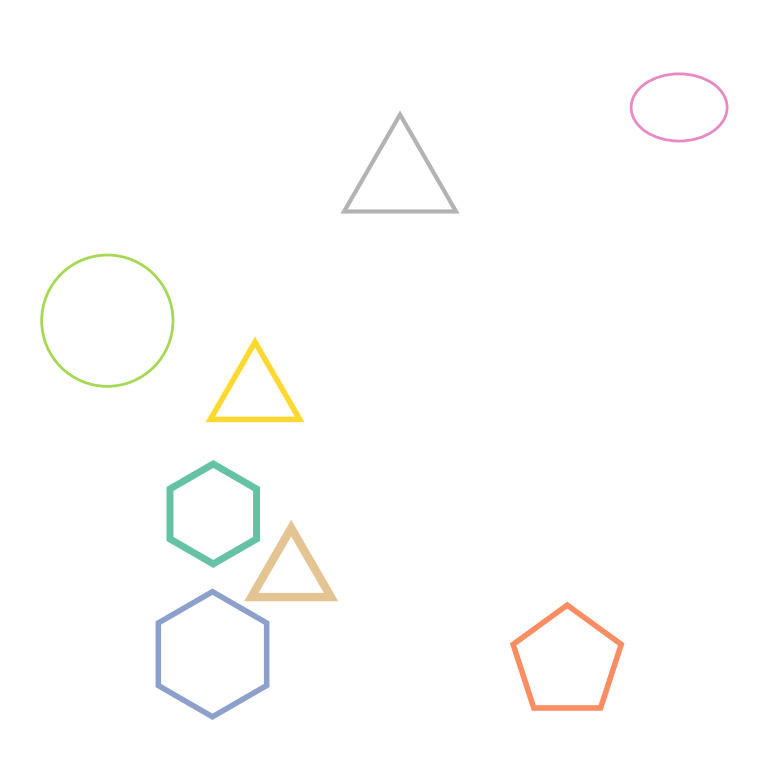[{"shape": "hexagon", "thickness": 2.5, "radius": 0.32, "center": [0.277, 0.333]}, {"shape": "pentagon", "thickness": 2, "radius": 0.37, "center": [0.737, 0.14]}, {"shape": "hexagon", "thickness": 2, "radius": 0.41, "center": [0.276, 0.15]}, {"shape": "oval", "thickness": 1, "radius": 0.31, "center": [0.882, 0.86]}, {"shape": "circle", "thickness": 1, "radius": 0.43, "center": [0.139, 0.584]}, {"shape": "triangle", "thickness": 2, "radius": 0.33, "center": [0.331, 0.489]}, {"shape": "triangle", "thickness": 3, "radius": 0.3, "center": [0.378, 0.254]}, {"shape": "triangle", "thickness": 1.5, "radius": 0.42, "center": [0.52, 0.767]}]